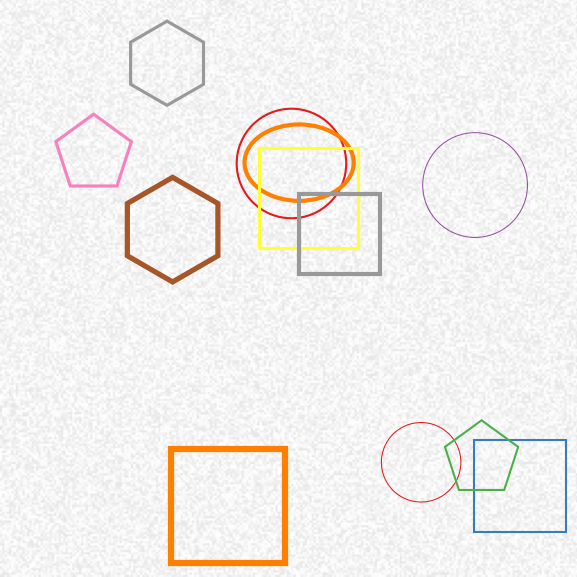[{"shape": "circle", "thickness": 1, "radius": 0.47, "center": [0.505, 0.716]}, {"shape": "circle", "thickness": 0.5, "radius": 0.34, "center": [0.729, 0.199]}, {"shape": "square", "thickness": 1, "radius": 0.4, "center": [0.9, 0.157]}, {"shape": "pentagon", "thickness": 1, "radius": 0.33, "center": [0.834, 0.205]}, {"shape": "circle", "thickness": 0.5, "radius": 0.45, "center": [0.823, 0.679]}, {"shape": "oval", "thickness": 2, "radius": 0.47, "center": [0.518, 0.718]}, {"shape": "square", "thickness": 3, "radius": 0.5, "center": [0.395, 0.123]}, {"shape": "square", "thickness": 1.5, "radius": 0.43, "center": [0.534, 0.656]}, {"shape": "hexagon", "thickness": 2.5, "radius": 0.45, "center": [0.299, 0.601]}, {"shape": "pentagon", "thickness": 1.5, "radius": 0.34, "center": [0.162, 0.733]}, {"shape": "hexagon", "thickness": 1.5, "radius": 0.36, "center": [0.289, 0.89]}, {"shape": "square", "thickness": 2, "radius": 0.35, "center": [0.588, 0.594]}]